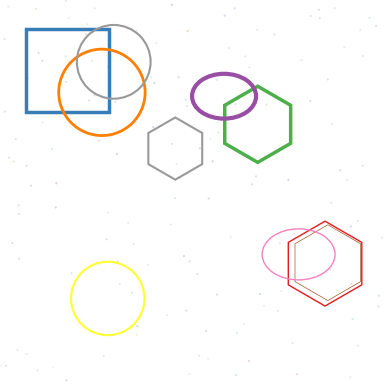[{"shape": "hexagon", "thickness": 1, "radius": 0.55, "center": [0.844, 0.315]}, {"shape": "square", "thickness": 2.5, "radius": 0.54, "center": [0.176, 0.816]}, {"shape": "hexagon", "thickness": 2.5, "radius": 0.49, "center": [0.669, 0.677]}, {"shape": "oval", "thickness": 3, "radius": 0.42, "center": [0.582, 0.75]}, {"shape": "circle", "thickness": 2, "radius": 0.56, "center": [0.265, 0.76]}, {"shape": "circle", "thickness": 1.5, "radius": 0.48, "center": [0.28, 0.225]}, {"shape": "hexagon", "thickness": 0.5, "radius": 0.49, "center": [0.851, 0.318]}, {"shape": "oval", "thickness": 1, "radius": 0.47, "center": [0.776, 0.339]}, {"shape": "circle", "thickness": 1.5, "radius": 0.48, "center": [0.295, 0.839]}, {"shape": "hexagon", "thickness": 1.5, "radius": 0.4, "center": [0.455, 0.614]}]